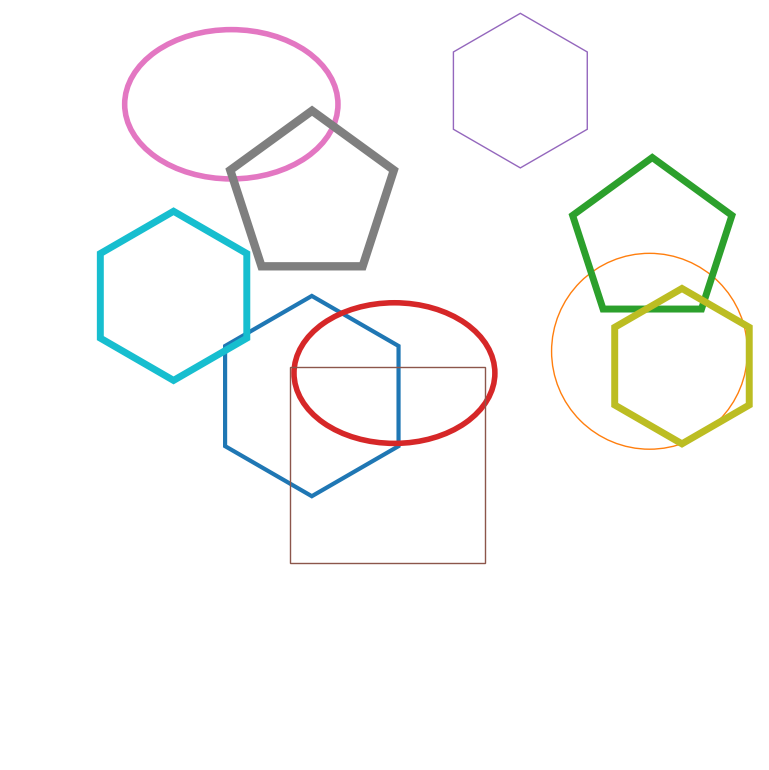[{"shape": "hexagon", "thickness": 1.5, "radius": 0.65, "center": [0.405, 0.486]}, {"shape": "circle", "thickness": 0.5, "radius": 0.64, "center": [0.844, 0.544]}, {"shape": "pentagon", "thickness": 2.5, "radius": 0.54, "center": [0.847, 0.687]}, {"shape": "oval", "thickness": 2, "radius": 0.65, "center": [0.512, 0.515]}, {"shape": "hexagon", "thickness": 0.5, "radius": 0.5, "center": [0.676, 0.882]}, {"shape": "square", "thickness": 0.5, "radius": 0.64, "center": [0.503, 0.396]}, {"shape": "oval", "thickness": 2, "radius": 0.69, "center": [0.3, 0.865]}, {"shape": "pentagon", "thickness": 3, "radius": 0.56, "center": [0.405, 0.745]}, {"shape": "hexagon", "thickness": 2.5, "radius": 0.5, "center": [0.886, 0.524]}, {"shape": "hexagon", "thickness": 2.5, "radius": 0.55, "center": [0.225, 0.616]}]